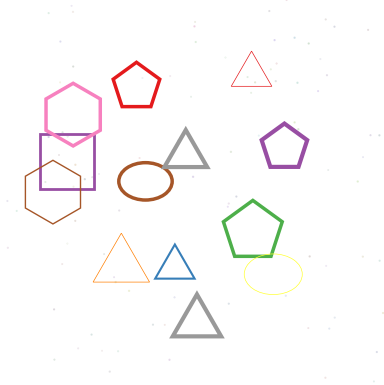[{"shape": "triangle", "thickness": 0.5, "radius": 0.3, "center": [0.653, 0.806]}, {"shape": "pentagon", "thickness": 2.5, "radius": 0.32, "center": [0.354, 0.775]}, {"shape": "triangle", "thickness": 1.5, "radius": 0.3, "center": [0.454, 0.306]}, {"shape": "pentagon", "thickness": 2.5, "radius": 0.4, "center": [0.657, 0.399]}, {"shape": "pentagon", "thickness": 3, "radius": 0.31, "center": [0.739, 0.617]}, {"shape": "square", "thickness": 2, "radius": 0.35, "center": [0.174, 0.581]}, {"shape": "triangle", "thickness": 0.5, "radius": 0.42, "center": [0.315, 0.31]}, {"shape": "oval", "thickness": 0.5, "radius": 0.38, "center": [0.71, 0.288]}, {"shape": "hexagon", "thickness": 1, "radius": 0.41, "center": [0.138, 0.501]}, {"shape": "oval", "thickness": 2.5, "radius": 0.35, "center": [0.378, 0.529]}, {"shape": "hexagon", "thickness": 2.5, "radius": 0.41, "center": [0.19, 0.702]}, {"shape": "triangle", "thickness": 3, "radius": 0.36, "center": [0.512, 0.163]}, {"shape": "triangle", "thickness": 3, "radius": 0.32, "center": [0.483, 0.598]}]